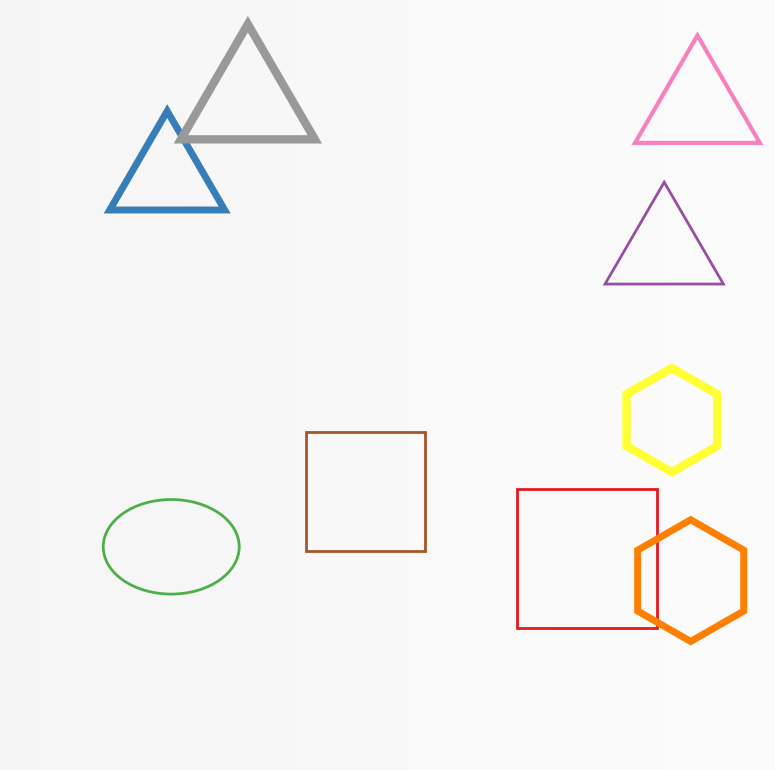[{"shape": "square", "thickness": 1, "radius": 0.45, "center": [0.758, 0.275]}, {"shape": "triangle", "thickness": 2.5, "radius": 0.43, "center": [0.216, 0.77]}, {"shape": "oval", "thickness": 1, "radius": 0.44, "center": [0.221, 0.29]}, {"shape": "triangle", "thickness": 1, "radius": 0.44, "center": [0.857, 0.675]}, {"shape": "hexagon", "thickness": 2.5, "radius": 0.4, "center": [0.891, 0.246]}, {"shape": "hexagon", "thickness": 3, "radius": 0.34, "center": [0.867, 0.454]}, {"shape": "square", "thickness": 1, "radius": 0.38, "center": [0.472, 0.362]}, {"shape": "triangle", "thickness": 1.5, "radius": 0.47, "center": [0.9, 0.861]}, {"shape": "triangle", "thickness": 3, "radius": 0.5, "center": [0.32, 0.869]}]